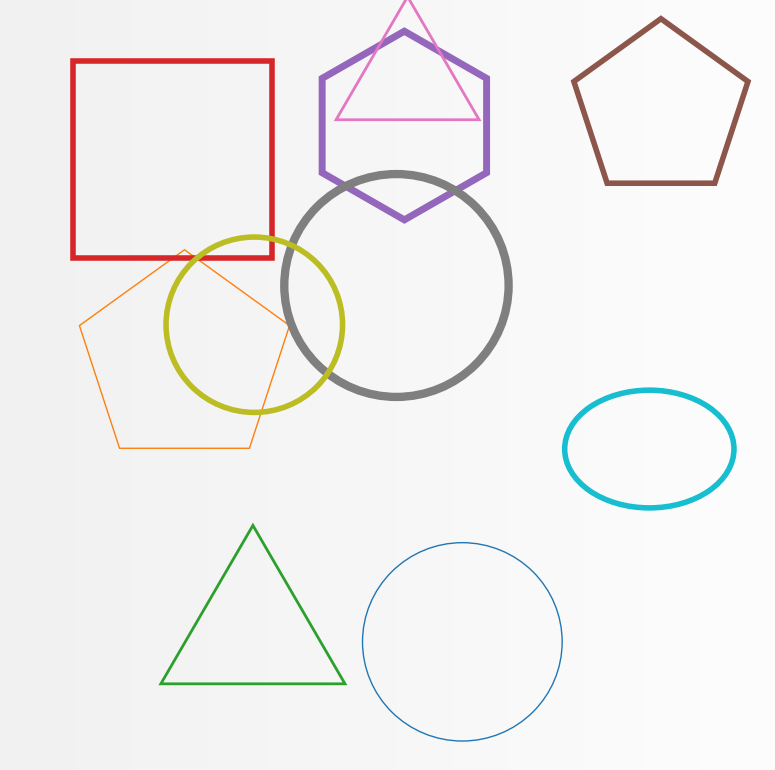[{"shape": "circle", "thickness": 0.5, "radius": 0.64, "center": [0.597, 0.166]}, {"shape": "pentagon", "thickness": 0.5, "radius": 0.71, "center": [0.238, 0.533]}, {"shape": "triangle", "thickness": 1, "radius": 0.69, "center": [0.326, 0.181]}, {"shape": "square", "thickness": 2, "radius": 0.64, "center": [0.223, 0.793]}, {"shape": "hexagon", "thickness": 2.5, "radius": 0.61, "center": [0.522, 0.837]}, {"shape": "pentagon", "thickness": 2, "radius": 0.59, "center": [0.853, 0.858]}, {"shape": "triangle", "thickness": 1, "radius": 0.53, "center": [0.526, 0.898]}, {"shape": "circle", "thickness": 3, "radius": 0.72, "center": [0.512, 0.629]}, {"shape": "circle", "thickness": 2, "radius": 0.57, "center": [0.328, 0.578]}, {"shape": "oval", "thickness": 2, "radius": 0.55, "center": [0.838, 0.417]}]